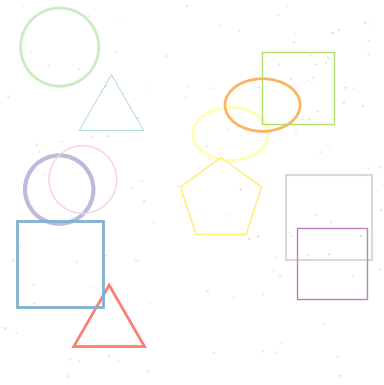[{"shape": "triangle", "thickness": 0.5, "radius": 0.48, "center": [0.289, 0.709]}, {"shape": "oval", "thickness": 2, "radius": 0.49, "center": [0.599, 0.652]}, {"shape": "circle", "thickness": 3, "radius": 0.44, "center": [0.154, 0.508]}, {"shape": "triangle", "thickness": 2, "radius": 0.53, "center": [0.283, 0.153]}, {"shape": "square", "thickness": 2, "radius": 0.56, "center": [0.156, 0.314]}, {"shape": "oval", "thickness": 2, "radius": 0.49, "center": [0.682, 0.727]}, {"shape": "square", "thickness": 1, "radius": 0.47, "center": [0.775, 0.771]}, {"shape": "circle", "thickness": 1, "radius": 0.44, "center": [0.215, 0.534]}, {"shape": "square", "thickness": 1.5, "radius": 0.55, "center": [0.855, 0.435]}, {"shape": "square", "thickness": 1, "radius": 0.46, "center": [0.862, 0.315]}, {"shape": "circle", "thickness": 2, "radius": 0.51, "center": [0.155, 0.878]}, {"shape": "pentagon", "thickness": 1, "radius": 0.55, "center": [0.574, 0.48]}]